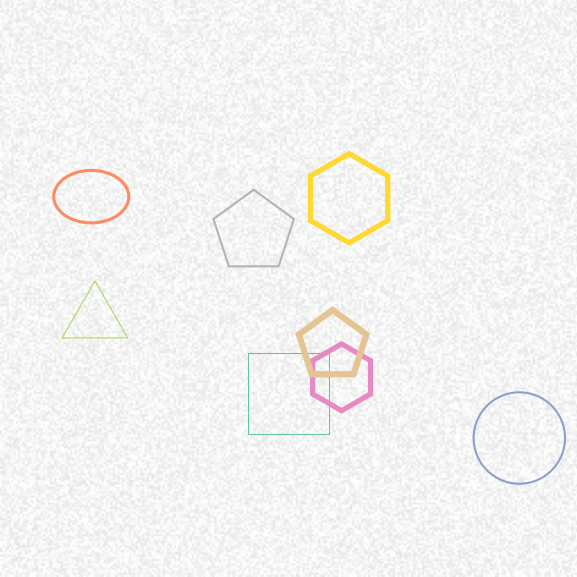[{"shape": "square", "thickness": 0.5, "radius": 0.35, "center": [0.5, 0.318]}, {"shape": "oval", "thickness": 1.5, "radius": 0.32, "center": [0.158, 0.659]}, {"shape": "circle", "thickness": 1, "radius": 0.4, "center": [0.899, 0.241]}, {"shape": "hexagon", "thickness": 2.5, "radius": 0.29, "center": [0.591, 0.346]}, {"shape": "triangle", "thickness": 0.5, "radius": 0.33, "center": [0.164, 0.447]}, {"shape": "hexagon", "thickness": 2.5, "radius": 0.39, "center": [0.605, 0.656]}, {"shape": "pentagon", "thickness": 3, "radius": 0.31, "center": [0.576, 0.401]}, {"shape": "pentagon", "thickness": 1, "radius": 0.37, "center": [0.439, 0.597]}]